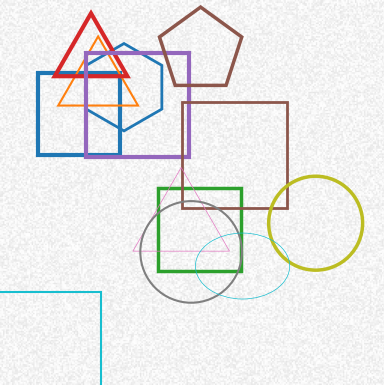[{"shape": "hexagon", "thickness": 2, "radius": 0.57, "center": [0.322, 0.773]}, {"shape": "square", "thickness": 3, "radius": 0.53, "center": [0.206, 0.704]}, {"shape": "triangle", "thickness": 1.5, "radius": 0.6, "center": [0.255, 0.786]}, {"shape": "square", "thickness": 2.5, "radius": 0.54, "center": [0.518, 0.404]}, {"shape": "triangle", "thickness": 3, "radius": 0.54, "center": [0.236, 0.856]}, {"shape": "square", "thickness": 3, "radius": 0.67, "center": [0.358, 0.728]}, {"shape": "pentagon", "thickness": 2.5, "radius": 0.56, "center": [0.521, 0.869]}, {"shape": "square", "thickness": 2, "radius": 0.68, "center": [0.608, 0.597]}, {"shape": "triangle", "thickness": 0.5, "radius": 0.72, "center": [0.471, 0.42]}, {"shape": "circle", "thickness": 1.5, "radius": 0.66, "center": [0.496, 0.346]}, {"shape": "circle", "thickness": 2.5, "radius": 0.61, "center": [0.82, 0.42]}, {"shape": "oval", "thickness": 0.5, "radius": 0.61, "center": [0.63, 0.309]}, {"shape": "square", "thickness": 1.5, "radius": 0.66, "center": [0.128, 0.11]}]